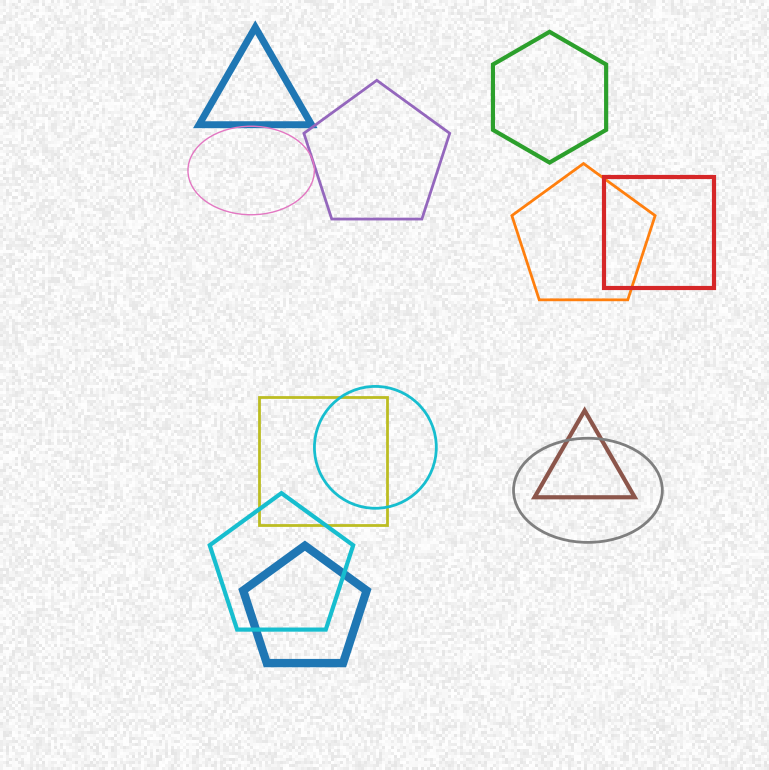[{"shape": "triangle", "thickness": 2.5, "radius": 0.42, "center": [0.332, 0.88]}, {"shape": "pentagon", "thickness": 3, "radius": 0.42, "center": [0.396, 0.207]}, {"shape": "pentagon", "thickness": 1, "radius": 0.49, "center": [0.758, 0.69]}, {"shape": "hexagon", "thickness": 1.5, "radius": 0.42, "center": [0.714, 0.874]}, {"shape": "square", "thickness": 1.5, "radius": 0.36, "center": [0.856, 0.698]}, {"shape": "pentagon", "thickness": 1, "radius": 0.5, "center": [0.489, 0.796]}, {"shape": "triangle", "thickness": 1.5, "radius": 0.38, "center": [0.759, 0.392]}, {"shape": "oval", "thickness": 0.5, "radius": 0.41, "center": [0.326, 0.779]}, {"shape": "oval", "thickness": 1, "radius": 0.48, "center": [0.764, 0.363]}, {"shape": "square", "thickness": 1, "radius": 0.42, "center": [0.419, 0.401]}, {"shape": "circle", "thickness": 1, "radius": 0.4, "center": [0.487, 0.419]}, {"shape": "pentagon", "thickness": 1.5, "radius": 0.49, "center": [0.366, 0.262]}]